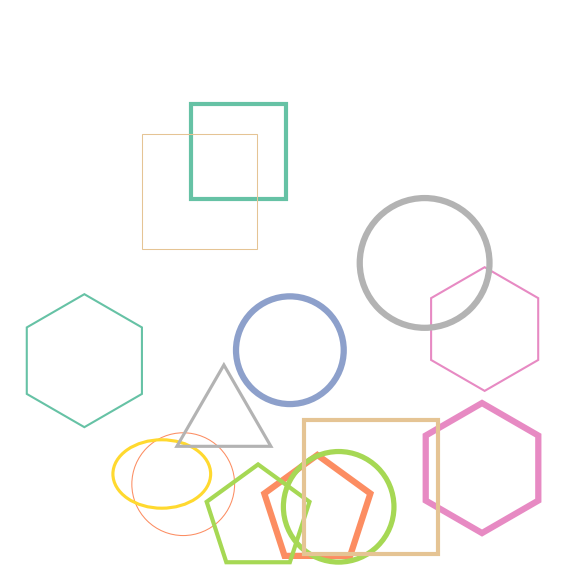[{"shape": "hexagon", "thickness": 1, "radius": 0.58, "center": [0.146, 0.375]}, {"shape": "square", "thickness": 2, "radius": 0.41, "center": [0.413, 0.737]}, {"shape": "circle", "thickness": 0.5, "radius": 0.44, "center": [0.317, 0.161]}, {"shape": "pentagon", "thickness": 3, "radius": 0.48, "center": [0.55, 0.115]}, {"shape": "circle", "thickness": 3, "radius": 0.47, "center": [0.502, 0.393]}, {"shape": "hexagon", "thickness": 3, "radius": 0.56, "center": [0.835, 0.189]}, {"shape": "hexagon", "thickness": 1, "radius": 0.54, "center": [0.839, 0.429]}, {"shape": "circle", "thickness": 2.5, "radius": 0.48, "center": [0.586, 0.122]}, {"shape": "pentagon", "thickness": 2, "radius": 0.47, "center": [0.447, 0.101]}, {"shape": "oval", "thickness": 1.5, "radius": 0.42, "center": [0.28, 0.178]}, {"shape": "square", "thickness": 2, "radius": 0.58, "center": [0.642, 0.156]}, {"shape": "square", "thickness": 0.5, "radius": 0.5, "center": [0.345, 0.668]}, {"shape": "triangle", "thickness": 1.5, "radius": 0.47, "center": [0.388, 0.273]}, {"shape": "circle", "thickness": 3, "radius": 0.56, "center": [0.735, 0.544]}]